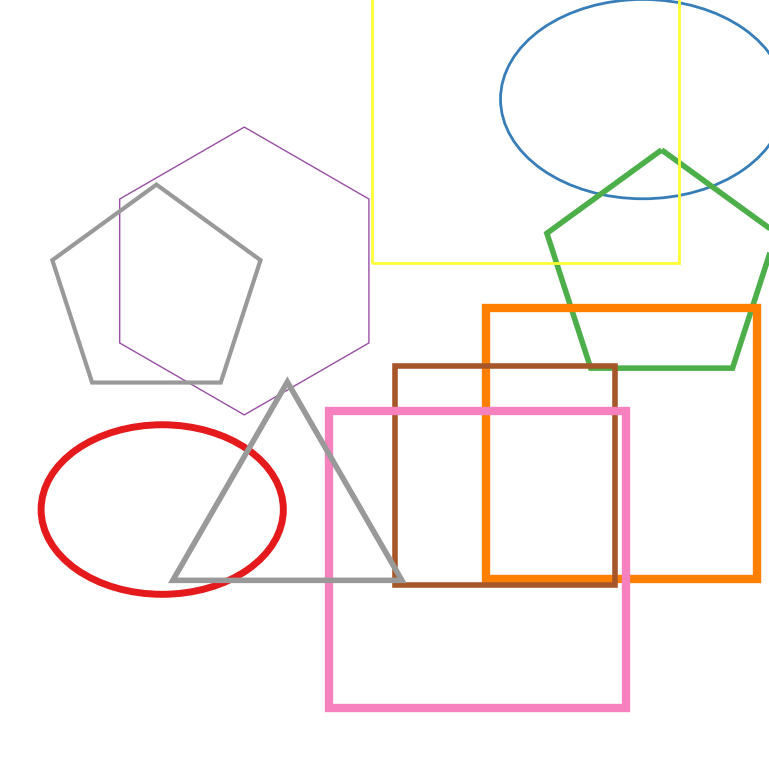[{"shape": "oval", "thickness": 2.5, "radius": 0.79, "center": [0.211, 0.338]}, {"shape": "oval", "thickness": 1, "radius": 0.92, "center": [0.835, 0.871]}, {"shape": "pentagon", "thickness": 2, "radius": 0.78, "center": [0.859, 0.649]}, {"shape": "hexagon", "thickness": 0.5, "radius": 0.93, "center": [0.317, 0.648]}, {"shape": "square", "thickness": 3, "radius": 0.88, "center": [0.807, 0.424]}, {"shape": "square", "thickness": 1, "radius": 1.0, "center": [0.682, 0.857]}, {"shape": "square", "thickness": 2, "radius": 0.71, "center": [0.656, 0.383]}, {"shape": "square", "thickness": 3, "radius": 0.96, "center": [0.62, 0.273]}, {"shape": "triangle", "thickness": 2, "radius": 0.86, "center": [0.373, 0.332]}, {"shape": "pentagon", "thickness": 1.5, "radius": 0.71, "center": [0.203, 0.618]}]